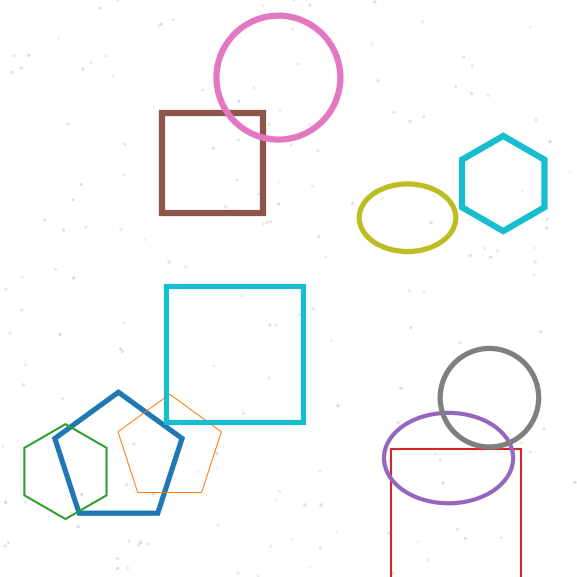[{"shape": "pentagon", "thickness": 2.5, "radius": 0.58, "center": [0.205, 0.204]}, {"shape": "pentagon", "thickness": 0.5, "radius": 0.47, "center": [0.294, 0.222]}, {"shape": "hexagon", "thickness": 1, "radius": 0.41, "center": [0.113, 0.183]}, {"shape": "square", "thickness": 1, "radius": 0.56, "center": [0.79, 0.11]}, {"shape": "oval", "thickness": 2, "radius": 0.56, "center": [0.777, 0.206]}, {"shape": "square", "thickness": 3, "radius": 0.44, "center": [0.367, 0.717]}, {"shape": "circle", "thickness": 3, "radius": 0.54, "center": [0.482, 0.865]}, {"shape": "circle", "thickness": 2.5, "radius": 0.43, "center": [0.847, 0.31]}, {"shape": "oval", "thickness": 2.5, "radius": 0.42, "center": [0.706, 0.622]}, {"shape": "hexagon", "thickness": 3, "radius": 0.41, "center": [0.871, 0.681]}, {"shape": "square", "thickness": 2.5, "radius": 0.59, "center": [0.406, 0.386]}]